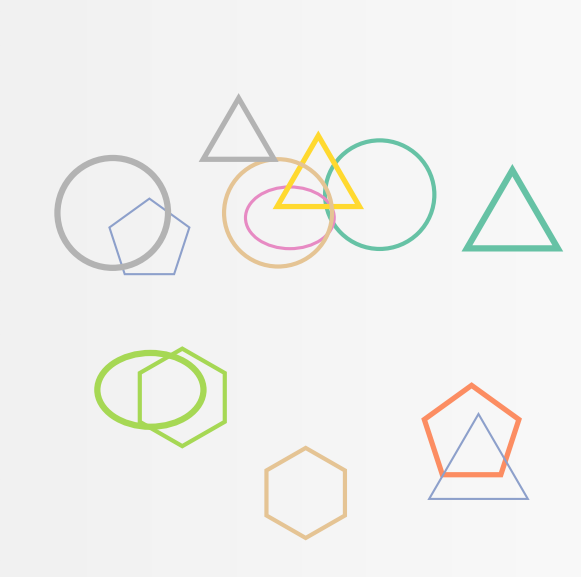[{"shape": "circle", "thickness": 2, "radius": 0.47, "center": [0.653, 0.662]}, {"shape": "triangle", "thickness": 3, "radius": 0.45, "center": [0.881, 0.614]}, {"shape": "pentagon", "thickness": 2.5, "radius": 0.43, "center": [0.811, 0.246]}, {"shape": "pentagon", "thickness": 1, "radius": 0.36, "center": [0.257, 0.583]}, {"shape": "triangle", "thickness": 1, "radius": 0.49, "center": [0.823, 0.184]}, {"shape": "oval", "thickness": 1.5, "radius": 0.38, "center": [0.499, 0.622]}, {"shape": "hexagon", "thickness": 2, "radius": 0.42, "center": [0.314, 0.311]}, {"shape": "oval", "thickness": 3, "radius": 0.46, "center": [0.259, 0.324]}, {"shape": "triangle", "thickness": 2.5, "radius": 0.41, "center": [0.548, 0.682]}, {"shape": "circle", "thickness": 2, "radius": 0.46, "center": [0.478, 0.631]}, {"shape": "hexagon", "thickness": 2, "radius": 0.39, "center": [0.526, 0.146]}, {"shape": "triangle", "thickness": 2.5, "radius": 0.35, "center": [0.411, 0.759]}, {"shape": "circle", "thickness": 3, "radius": 0.48, "center": [0.194, 0.63]}]